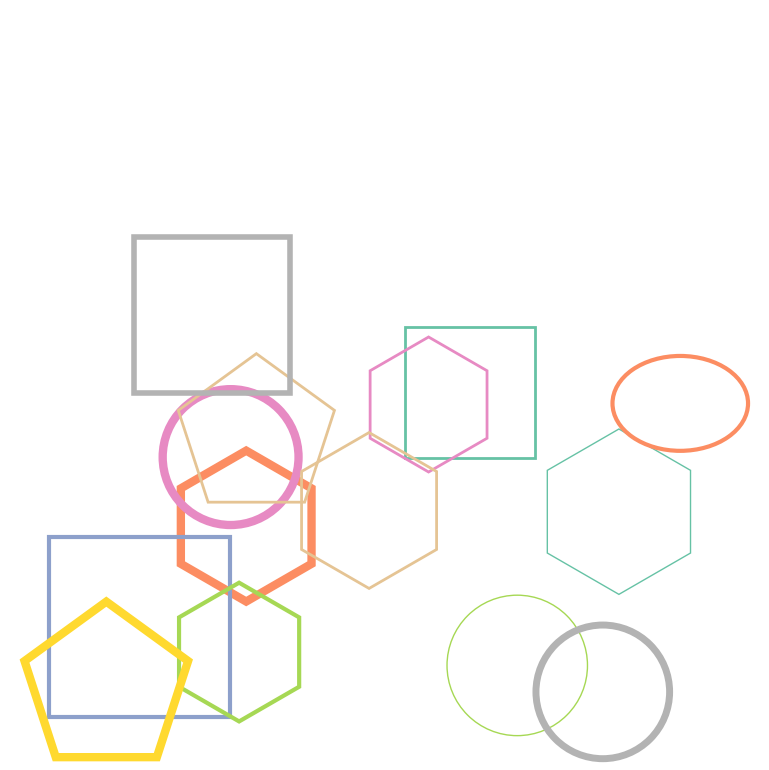[{"shape": "hexagon", "thickness": 0.5, "radius": 0.54, "center": [0.804, 0.335]}, {"shape": "square", "thickness": 1, "radius": 0.42, "center": [0.611, 0.49]}, {"shape": "oval", "thickness": 1.5, "radius": 0.44, "center": [0.883, 0.476]}, {"shape": "hexagon", "thickness": 3, "radius": 0.49, "center": [0.32, 0.317]}, {"shape": "square", "thickness": 1.5, "radius": 0.59, "center": [0.182, 0.186]}, {"shape": "hexagon", "thickness": 1, "radius": 0.44, "center": [0.557, 0.475]}, {"shape": "circle", "thickness": 3, "radius": 0.44, "center": [0.299, 0.406]}, {"shape": "circle", "thickness": 0.5, "radius": 0.46, "center": [0.672, 0.136]}, {"shape": "hexagon", "thickness": 1.5, "radius": 0.45, "center": [0.311, 0.153]}, {"shape": "pentagon", "thickness": 3, "radius": 0.56, "center": [0.138, 0.107]}, {"shape": "pentagon", "thickness": 1, "radius": 0.53, "center": [0.333, 0.434]}, {"shape": "hexagon", "thickness": 1, "radius": 0.51, "center": [0.479, 0.337]}, {"shape": "circle", "thickness": 2.5, "radius": 0.43, "center": [0.783, 0.101]}, {"shape": "square", "thickness": 2, "radius": 0.5, "center": [0.275, 0.591]}]